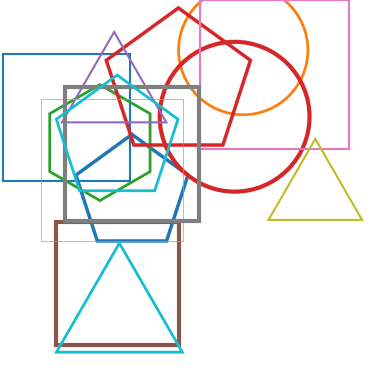[{"shape": "square", "thickness": 1.5, "radius": 0.82, "center": [0.173, 0.694]}, {"shape": "pentagon", "thickness": 2.5, "radius": 0.77, "center": [0.343, 0.498]}, {"shape": "circle", "thickness": 2, "radius": 0.84, "center": [0.632, 0.87]}, {"shape": "hexagon", "thickness": 2, "radius": 0.75, "center": [0.26, 0.63]}, {"shape": "pentagon", "thickness": 2.5, "radius": 0.98, "center": [0.463, 0.783]}, {"shape": "circle", "thickness": 3, "radius": 0.97, "center": [0.609, 0.697]}, {"shape": "triangle", "thickness": 1.5, "radius": 0.78, "center": [0.296, 0.76]}, {"shape": "square", "thickness": 3, "radius": 0.8, "center": [0.306, 0.263]}, {"shape": "square", "thickness": 0.5, "radius": 0.92, "center": [0.291, 0.558]}, {"shape": "square", "thickness": 1.5, "radius": 0.97, "center": [0.713, 0.807]}, {"shape": "square", "thickness": 3, "radius": 0.87, "center": [0.343, 0.601]}, {"shape": "triangle", "thickness": 1.5, "radius": 0.7, "center": [0.819, 0.499]}, {"shape": "pentagon", "thickness": 2, "radius": 0.83, "center": [0.304, 0.639]}, {"shape": "triangle", "thickness": 2, "radius": 0.94, "center": [0.31, 0.18]}]